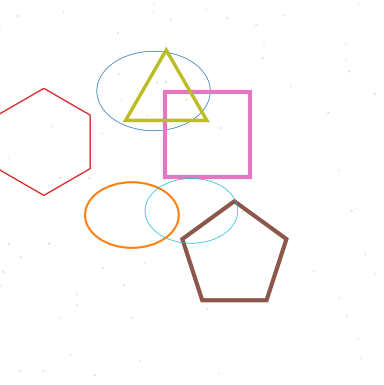[{"shape": "oval", "thickness": 0.5, "radius": 0.74, "center": [0.399, 0.764]}, {"shape": "oval", "thickness": 1.5, "radius": 0.61, "center": [0.343, 0.441]}, {"shape": "hexagon", "thickness": 1, "radius": 0.7, "center": [0.114, 0.632]}, {"shape": "pentagon", "thickness": 3, "radius": 0.71, "center": [0.609, 0.335]}, {"shape": "square", "thickness": 3, "radius": 0.55, "center": [0.539, 0.651]}, {"shape": "triangle", "thickness": 2.5, "radius": 0.61, "center": [0.432, 0.748]}, {"shape": "oval", "thickness": 0.5, "radius": 0.6, "center": [0.497, 0.452]}]